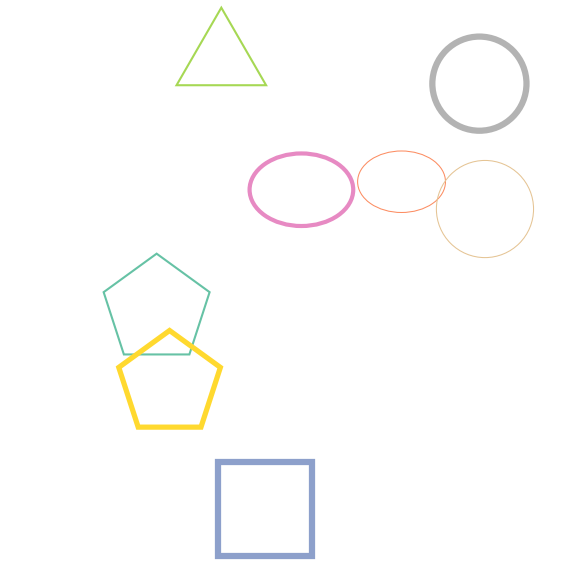[{"shape": "pentagon", "thickness": 1, "radius": 0.48, "center": [0.271, 0.463]}, {"shape": "oval", "thickness": 0.5, "radius": 0.38, "center": [0.695, 0.684]}, {"shape": "square", "thickness": 3, "radius": 0.41, "center": [0.459, 0.118]}, {"shape": "oval", "thickness": 2, "radius": 0.45, "center": [0.522, 0.671]}, {"shape": "triangle", "thickness": 1, "radius": 0.45, "center": [0.383, 0.896]}, {"shape": "pentagon", "thickness": 2.5, "radius": 0.46, "center": [0.294, 0.334]}, {"shape": "circle", "thickness": 0.5, "radius": 0.42, "center": [0.84, 0.637]}, {"shape": "circle", "thickness": 3, "radius": 0.41, "center": [0.83, 0.854]}]